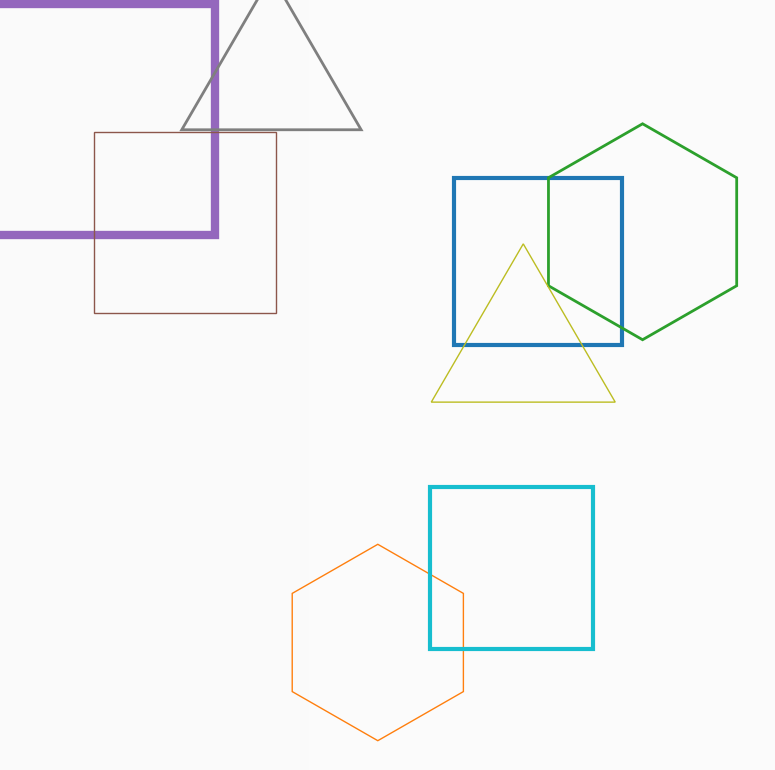[{"shape": "square", "thickness": 1.5, "radius": 0.54, "center": [0.694, 0.661]}, {"shape": "hexagon", "thickness": 0.5, "radius": 0.64, "center": [0.487, 0.166]}, {"shape": "hexagon", "thickness": 1, "radius": 0.7, "center": [0.829, 0.699]}, {"shape": "square", "thickness": 3, "radius": 0.75, "center": [0.127, 0.844]}, {"shape": "square", "thickness": 0.5, "radius": 0.59, "center": [0.238, 0.711]}, {"shape": "triangle", "thickness": 1, "radius": 0.67, "center": [0.35, 0.898]}, {"shape": "triangle", "thickness": 0.5, "radius": 0.69, "center": [0.675, 0.546]}, {"shape": "square", "thickness": 1.5, "radius": 0.53, "center": [0.66, 0.263]}]